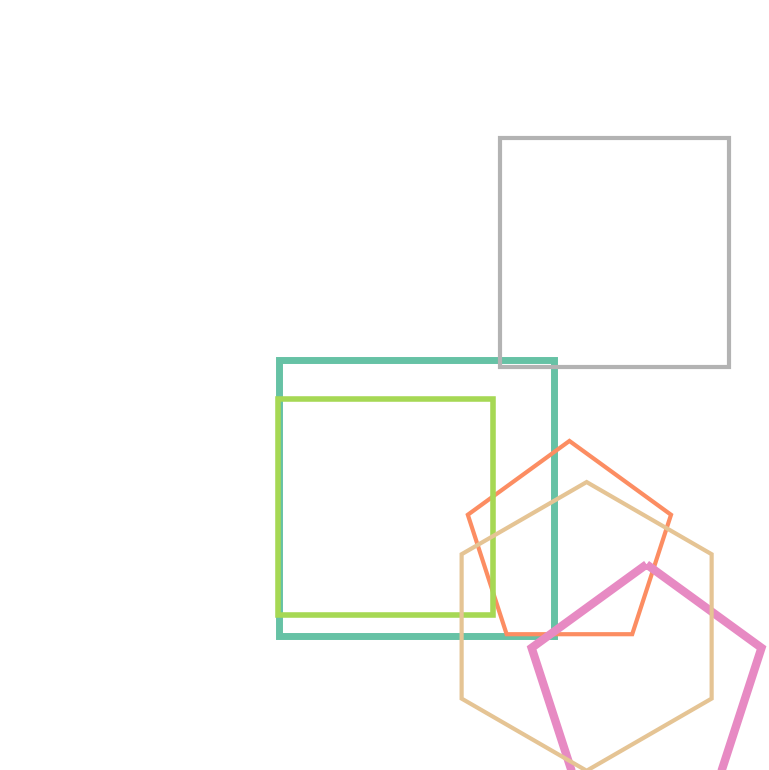[{"shape": "square", "thickness": 2.5, "radius": 0.89, "center": [0.541, 0.353]}, {"shape": "pentagon", "thickness": 1.5, "radius": 0.69, "center": [0.74, 0.289]}, {"shape": "pentagon", "thickness": 3, "radius": 0.78, "center": [0.84, 0.11]}, {"shape": "square", "thickness": 2, "radius": 0.7, "center": [0.501, 0.342]}, {"shape": "hexagon", "thickness": 1.5, "radius": 0.94, "center": [0.762, 0.186]}, {"shape": "square", "thickness": 1.5, "radius": 0.74, "center": [0.798, 0.672]}]